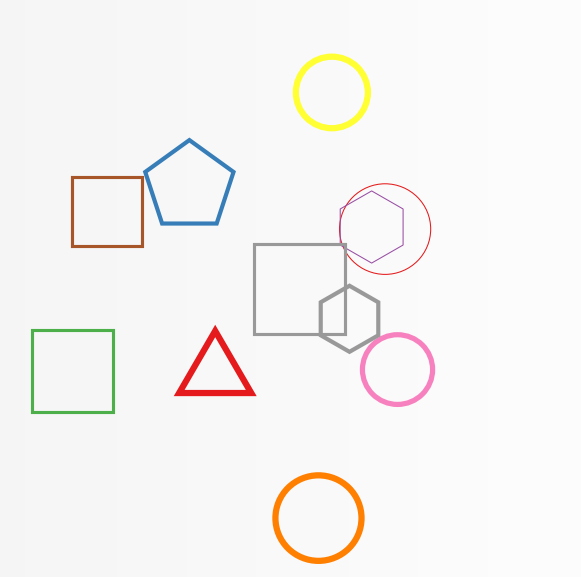[{"shape": "circle", "thickness": 0.5, "radius": 0.39, "center": [0.663, 0.602]}, {"shape": "triangle", "thickness": 3, "radius": 0.36, "center": [0.37, 0.354]}, {"shape": "pentagon", "thickness": 2, "radius": 0.4, "center": [0.326, 0.677]}, {"shape": "square", "thickness": 1.5, "radius": 0.35, "center": [0.125, 0.357]}, {"shape": "hexagon", "thickness": 0.5, "radius": 0.31, "center": [0.639, 0.606]}, {"shape": "circle", "thickness": 3, "radius": 0.37, "center": [0.548, 0.102]}, {"shape": "circle", "thickness": 3, "radius": 0.31, "center": [0.571, 0.839]}, {"shape": "square", "thickness": 1.5, "radius": 0.3, "center": [0.184, 0.633]}, {"shape": "circle", "thickness": 2.5, "radius": 0.3, "center": [0.684, 0.359]}, {"shape": "square", "thickness": 1.5, "radius": 0.39, "center": [0.515, 0.498]}, {"shape": "hexagon", "thickness": 2, "radius": 0.29, "center": [0.601, 0.447]}]